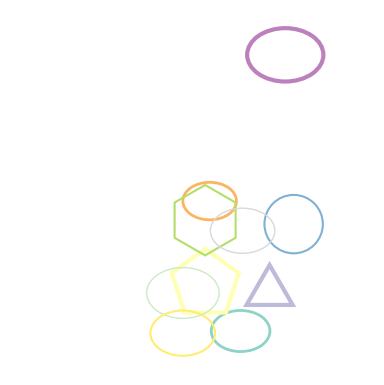[{"shape": "oval", "thickness": 2, "radius": 0.38, "center": [0.625, 0.14]}, {"shape": "pentagon", "thickness": 3, "radius": 0.46, "center": [0.533, 0.262]}, {"shape": "triangle", "thickness": 3, "radius": 0.35, "center": [0.7, 0.243]}, {"shape": "circle", "thickness": 1.5, "radius": 0.38, "center": [0.763, 0.418]}, {"shape": "oval", "thickness": 2, "radius": 0.35, "center": [0.545, 0.478]}, {"shape": "hexagon", "thickness": 1.5, "radius": 0.46, "center": [0.533, 0.428]}, {"shape": "oval", "thickness": 1, "radius": 0.42, "center": [0.63, 0.401]}, {"shape": "oval", "thickness": 3, "radius": 0.5, "center": [0.741, 0.858]}, {"shape": "oval", "thickness": 1, "radius": 0.47, "center": [0.475, 0.239]}, {"shape": "oval", "thickness": 1.5, "radius": 0.42, "center": [0.475, 0.135]}]